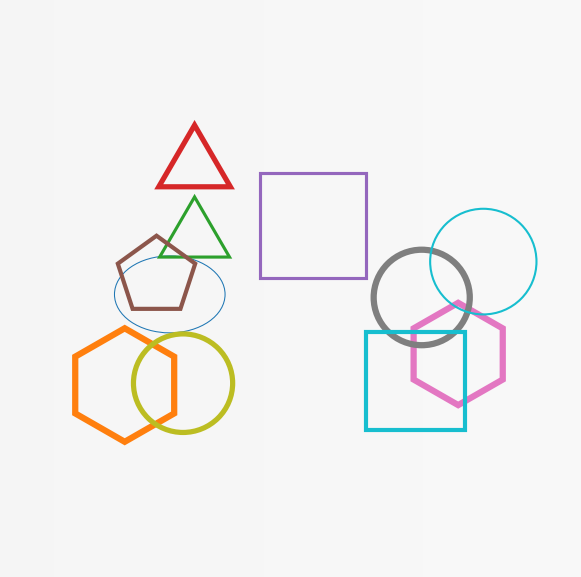[{"shape": "oval", "thickness": 0.5, "radius": 0.48, "center": [0.292, 0.489]}, {"shape": "hexagon", "thickness": 3, "radius": 0.49, "center": [0.215, 0.332]}, {"shape": "triangle", "thickness": 1.5, "radius": 0.35, "center": [0.335, 0.589]}, {"shape": "triangle", "thickness": 2.5, "radius": 0.36, "center": [0.335, 0.711]}, {"shape": "square", "thickness": 1.5, "radius": 0.45, "center": [0.538, 0.608]}, {"shape": "pentagon", "thickness": 2, "radius": 0.35, "center": [0.269, 0.521]}, {"shape": "hexagon", "thickness": 3, "radius": 0.44, "center": [0.788, 0.386]}, {"shape": "circle", "thickness": 3, "radius": 0.41, "center": [0.726, 0.484]}, {"shape": "circle", "thickness": 2.5, "radius": 0.43, "center": [0.315, 0.336]}, {"shape": "circle", "thickness": 1, "radius": 0.46, "center": [0.832, 0.546]}, {"shape": "square", "thickness": 2, "radius": 0.42, "center": [0.715, 0.339]}]